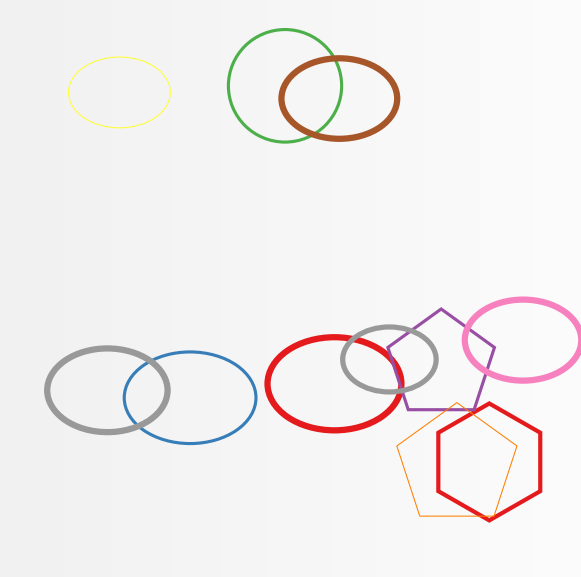[{"shape": "hexagon", "thickness": 2, "radius": 0.51, "center": [0.842, 0.199]}, {"shape": "oval", "thickness": 3, "radius": 0.58, "center": [0.575, 0.335]}, {"shape": "oval", "thickness": 1.5, "radius": 0.57, "center": [0.327, 0.31]}, {"shape": "circle", "thickness": 1.5, "radius": 0.49, "center": [0.49, 0.851]}, {"shape": "pentagon", "thickness": 1.5, "radius": 0.48, "center": [0.759, 0.368]}, {"shape": "pentagon", "thickness": 0.5, "radius": 0.54, "center": [0.786, 0.193]}, {"shape": "oval", "thickness": 0.5, "radius": 0.44, "center": [0.205, 0.839]}, {"shape": "oval", "thickness": 3, "radius": 0.5, "center": [0.584, 0.828]}, {"shape": "oval", "thickness": 3, "radius": 0.5, "center": [0.9, 0.41]}, {"shape": "oval", "thickness": 3, "radius": 0.52, "center": [0.185, 0.323]}, {"shape": "oval", "thickness": 2.5, "radius": 0.4, "center": [0.67, 0.377]}]